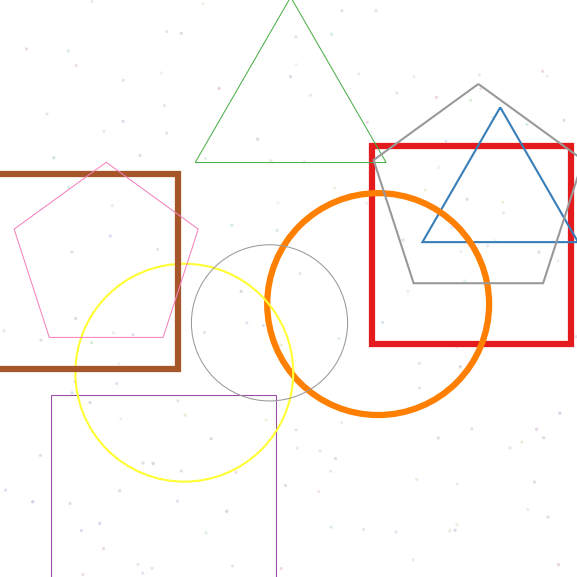[{"shape": "square", "thickness": 3, "radius": 0.86, "center": [0.816, 0.575]}, {"shape": "triangle", "thickness": 1, "radius": 0.78, "center": [0.866, 0.658]}, {"shape": "triangle", "thickness": 0.5, "radius": 0.95, "center": [0.503, 0.813]}, {"shape": "square", "thickness": 0.5, "radius": 0.98, "center": [0.283, 0.119]}, {"shape": "circle", "thickness": 3, "radius": 0.96, "center": [0.655, 0.473]}, {"shape": "circle", "thickness": 1, "radius": 0.94, "center": [0.319, 0.354]}, {"shape": "square", "thickness": 3, "radius": 0.84, "center": [0.139, 0.53]}, {"shape": "pentagon", "thickness": 0.5, "radius": 0.84, "center": [0.184, 0.55]}, {"shape": "pentagon", "thickness": 1, "radius": 0.95, "center": [0.828, 0.663]}, {"shape": "circle", "thickness": 0.5, "radius": 0.68, "center": [0.467, 0.44]}]